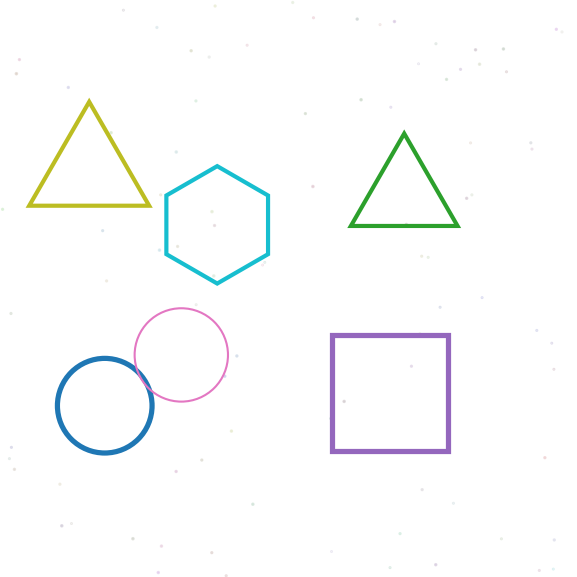[{"shape": "circle", "thickness": 2.5, "radius": 0.41, "center": [0.181, 0.297]}, {"shape": "triangle", "thickness": 2, "radius": 0.53, "center": [0.7, 0.661]}, {"shape": "square", "thickness": 2.5, "radius": 0.5, "center": [0.675, 0.319]}, {"shape": "circle", "thickness": 1, "radius": 0.4, "center": [0.314, 0.385]}, {"shape": "triangle", "thickness": 2, "radius": 0.6, "center": [0.154, 0.703]}, {"shape": "hexagon", "thickness": 2, "radius": 0.51, "center": [0.376, 0.61]}]